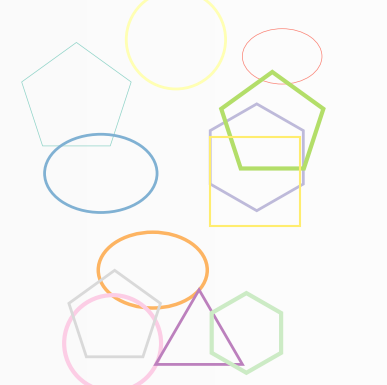[{"shape": "pentagon", "thickness": 0.5, "radius": 0.74, "center": [0.197, 0.741]}, {"shape": "circle", "thickness": 2, "radius": 0.64, "center": [0.454, 0.897]}, {"shape": "hexagon", "thickness": 2, "radius": 0.69, "center": [0.663, 0.591]}, {"shape": "oval", "thickness": 0.5, "radius": 0.51, "center": [0.728, 0.854]}, {"shape": "oval", "thickness": 2, "radius": 0.73, "center": [0.26, 0.55]}, {"shape": "oval", "thickness": 2.5, "radius": 0.7, "center": [0.394, 0.298]}, {"shape": "pentagon", "thickness": 3, "radius": 0.69, "center": [0.703, 0.674]}, {"shape": "circle", "thickness": 3, "radius": 0.63, "center": [0.291, 0.108]}, {"shape": "pentagon", "thickness": 2, "radius": 0.62, "center": [0.296, 0.174]}, {"shape": "triangle", "thickness": 2, "radius": 0.65, "center": [0.514, 0.118]}, {"shape": "hexagon", "thickness": 3, "radius": 0.52, "center": [0.636, 0.135]}, {"shape": "square", "thickness": 1.5, "radius": 0.58, "center": [0.657, 0.529]}]